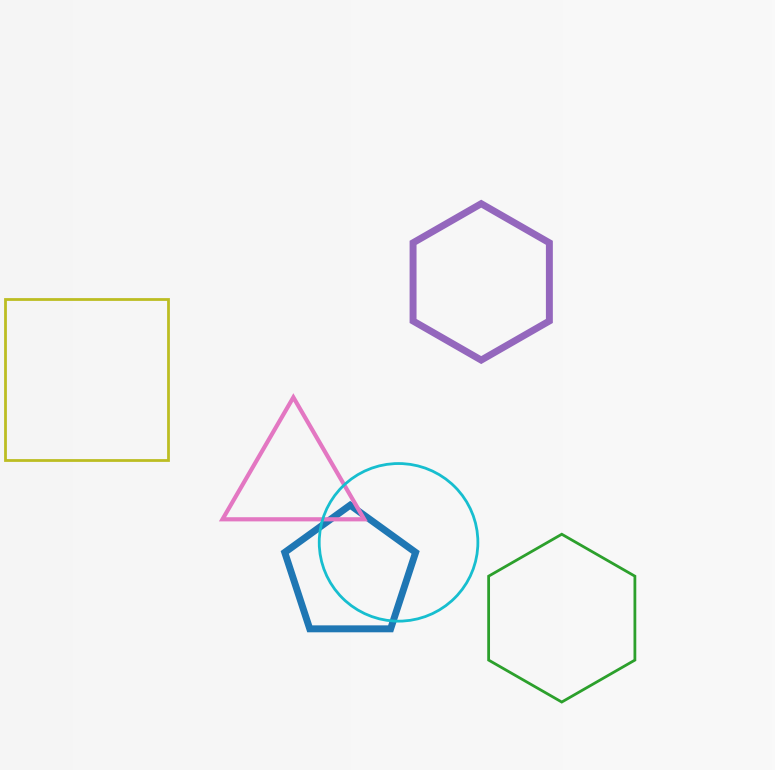[{"shape": "pentagon", "thickness": 2.5, "radius": 0.44, "center": [0.452, 0.255]}, {"shape": "hexagon", "thickness": 1, "radius": 0.54, "center": [0.725, 0.197]}, {"shape": "hexagon", "thickness": 2.5, "radius": 0.51, "center": [0.621, 0.634]}, {"shape": "triangle", "thickness": 1.5, "radius": 0.53, "center": [0.379, 0.378]}, {"shape": "square", "thickness": 1, "radius": 0.52, "center": [0.112, 0.508]}, {"shape": "circle", "thickness": 1, "radius": 0.51, "center": [0.514, 0.296]}]